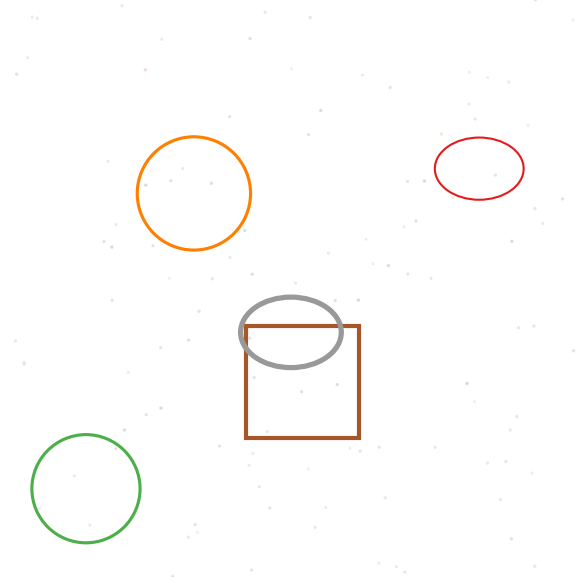[{"shape": "oval", "thickness": 1, "radius": 0.38, "center": [0.83, 0.707]}, {"shape": "circle", "thickness": 1.5, "radius": 0.47, "center": [0.149, 0.153]}, {"shape": "circle", "thickness": 1.5, "radius": 0.49, "center": [0.336, 0.664]}, {"shape": "square", "thickness": 2, "radius": 0.49, "center": [0.524, 0.337]}, {"shape": "oval", "thickness": 2.5, "radius": 0.44, "center": [0.504, 0.424]}]